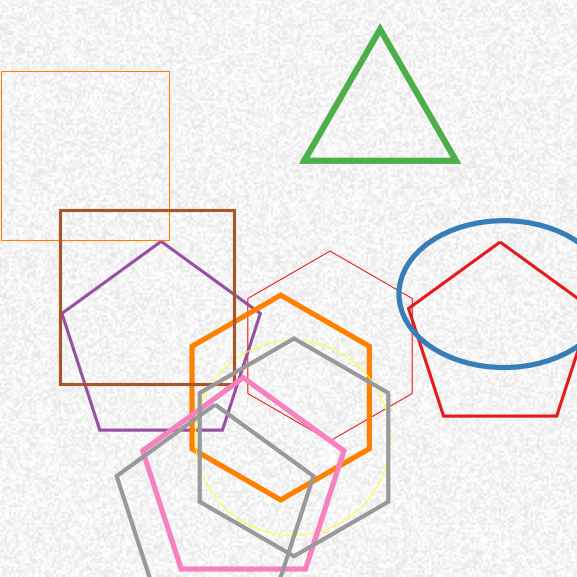[{"shape": "hexagon", "thickness": 0.5, "radius": 0.82, "center": [0.571, 0.4]}, {"shape": "pentagon", "thickness": 1.5, "radius": 0.83, "center": [0.866, 0.413]}, {"shape": "oval", "thickness": 2.5, "radius": 0.91, "center": [0.873, 0.49]}, {"shape": "triangle", "thickness": 3, "radius": 0.76, "center": [0.658, 0.797]}, {"shape": "pentagon", "thickness": 1.5, "radius": 0.9, "center": [0.279, 0.4]}, {"shape": "square", "thickness": 0.5, "radius": 0.73, "center": [0.147, 0.729]}, {"shape": "hexagon", "thickness": 2.5, "radius": 0.89, "center": [0.486, 0.311]}, {"shape": "circle", "thickness": 0.5, "radius": 0.84, "center": [0.507, 0.241]}, {"shape": "square", "thickness": 1.5, "radius": 0.75, "center": [0.255, 0.484]}, {"shape": "pentagon", "thickness": 2.5, "radius": 0.92, "center": [0.421, 0.162]}, {"shape": "hexagon", "thickness": 2, "radius": 0.94, "center": [0.509, 0.224]}, {"shape": "pentagon", "thickness": 2, "radius": 0.9, "center": [0.372, 0.119]}]